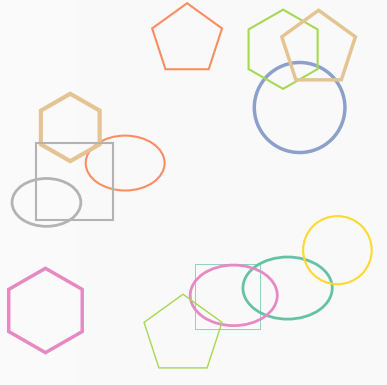[{"shape": "square", "thickness": 0.5, "radius": 0.42, "center": [0.587, 0.23]}, {"shape": "oval", "thickness": 2, "radius": 0.58, "center": [0.742, 0.252]}, {"shape": "pentagon", "thickness": 1.5, "radius": 0.47, "center": [0.483, 0.897]}, {"shape": "oval", "thickness": 1.5, "radius": 0.51, "center": [0.323, 0.576]}, {"shape": "circle", "thickness": 2.5, "radius": 0.58, "center": [0.773, 0.721]}, {"shape": "oval", "thickness": 2, "radius": 0.56, "center": [0.603, 0.233]}, {"shape": "hexagon", "thickness": 2.5, "radius": 0.55, "center": [0.117, 0.194]}, {"shape": "pentagon", "thickness": 1, "radius": 0.53, "center": [0.472, 0.13]}, {"shape": "hexagon", "thickness": 1.5, "radius": 0.51, "center": [0.731, 0.872]}, {"shape": "circle", "thickness": 1.5, "radius": 0.44, "center": [0.871, 0.35]}, {"shape": "hexagon", "thickness": 3, "radius": 0.44, "center": [0.181, 0.669]}, {"shape": "pentagon", "thickness": 2.5, "radius": 0.5, "center": [0.822, 0.873]}, {"shape": "square", "thickness": 1.5, "radius": 0.5, "center": [0.192, 0.529]}, {"shape": "oval", "thickness": 2, "radius": 0.44, "center": [0.12, 0.474]}]